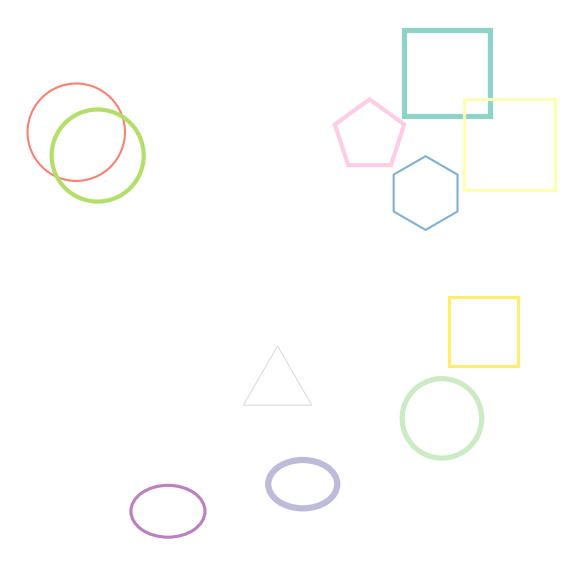[{"shape": "square", "thickness": 2.5, "radius": 0.37, "center": [0.774, 0.873]}, {"shape": "square", "thickness": 1.5, "radius": 0.4, "center": [0.882, 0.749]}, {"shape": "oval", "thickness": 3, "radius": 0.3, "center": [0.524, 0.161]}, {"shape": "circle", "thickness": 1, "radius": 0.42, "center": [0.132, 0.77]}, {"shape": "hexagon", "thickness": 1, "radius": 0.32, "center": [0.737, 0.665]}, {"shape": "circle", "thickness": 2, "radius": 0.4, "center": [0.169, 0.73]}, {"shape": "pentagon", "thickness": 2, "radius": 0.32, "center": [0.64, 0.764]}, {"shape": "triangle", "thickness": 0.5, "radius": 0.34, "center": [0.481, 0.332]}, {"shape": "oval", "thickness": 1.5, "radius": 0.32, "center": [0.291, 0.114]}, {"shape": "circle", "thickness": 2.5, "radius": 0.34, "center": [0.765, 0.275]}, {"shape": "square", "thickness": 1.5, "radius": 0.3, "center": [0.838, 0.426]}]